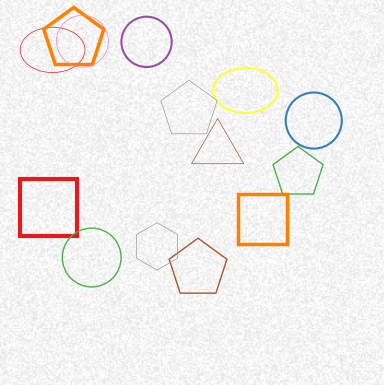[{"shape": "square", "thickness": 3, "radius": 0.37, "center": [0.126, 0.461]}, {"shape": "oval", "thickness": 0.5, "radius": 0.42, "center": [0.137, 0.87]}, {"shape": "circle", "thickness": 1.5, "radius": 0.36, "center": [0.815, 0.687]}, {"shape": "pentagon", "thickness": 1, "radius": 0.34, "center": [0.774, 0.551]}, {"shape": "circle", "thickness": 1, "radius": 0.38, "center": [0.238, 0.331]}, {"shape": "circle", "thickness": 1.5, "radius": 0.33, "center": [0.381, 0.891]}, {"shape": "square", "thickness": 2.5, "radius": 0.32, "center": [0.682, 0.43]}, {"shape": "pentagon", "thickness": 2.5, "radius": 0.41, "center": [0.192, 0.899]}, {"shape": "oval", "thickness": 1.5, "radius": 0.42, "center": [0.638, 0.765]}, {"shape": "triangle", "thickness": 0.5, "radius": 0.39, "center": [0.565, 0.614]}, {"shape": "pentagon", "thickness": 1, "radius": 0.39, "center": [0.514, 0.302]}, {"shape": "circle", "thickness": 0.5, "radius": 0.34, "center": [0.214, 0.893]}, {"shape": "hexagon", "thickness": 0.5, "radius": 0.31, "center": [0.408, 0.36]}, {"shape": "pentagon", "thickness": 0.5, "radius": 0.38, "center": [0.491, 0.715]}]